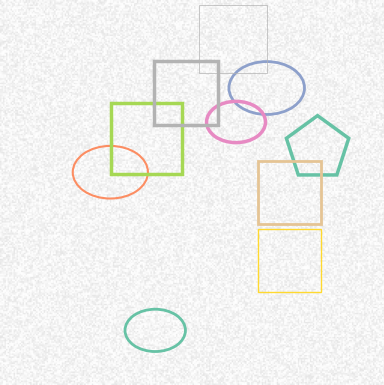[{"shape": "pentagon", "thickness": 2.5, "radius": 0.43, "center": [0.825, 0.614]}, {"shape": "oval", "thickness": 2, "radius": 0.39, "center": [0.403, 0.142]}, {"shape": "oval", "thickness": 1.5, "radius": 0.49, "center": [0.287, 0.553]}, {"shape": "oval", "thickness": 2, "radius": 0.49, "center": [0.693, 0.771]}, {"shape": "oval", "thickness": 2.5, "radius": 0.38, "center": [0.613, 0.683]}, {"shape": "square", "thickness": 2.5, "radius": 0.46, "center": [0.381, 0.64]}, {"shape": "square", "thickness": 1, "radius": 0.41, "center": [0.753, 0.323]}, {"shape": "square", "thickness": 2, "radius": 0.41, "center": [0.752, 0.5]}, {"shape": "square", "thickness": 0.5, "radius": 0.44, "center": [0.605, 0.899]}, {"shape": "square", "thickness": 2.5, "radius": 0.42, "center": [0.482, 0.759]}]